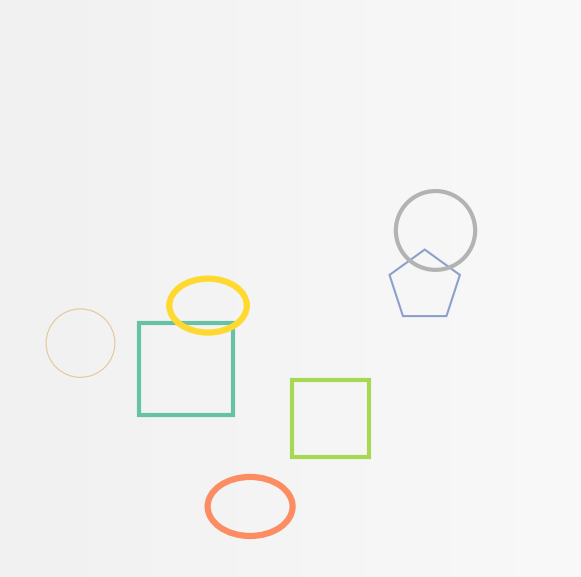[{"shape": "square", "thickness": 2, "radius": 0.4, "center": [0.32, 0.36]}, {"shape": "oval", "thickness": 3, "radius": 0.37, "center": [0.43, 0.122]}, {"shape": "pentagon", "thickness": 1, "radius": 0.32, "center": [0.731, 0.503]}, {"shape": "square", "thickness": 2, "radius": 0.33, "center": [0.568, 0.274]}, {"shape": "oval", "thickness": 3, "radius": 0.33, "center": [0.358, 0.47]}, {"shape": "circle", "thickness": 0.5, "radius": 0.3, "center": [0.138, 0.405]}, {"shape": "circle", "thickness": 2, "radius": 0.34, "center": [0.749, 0.6]}]